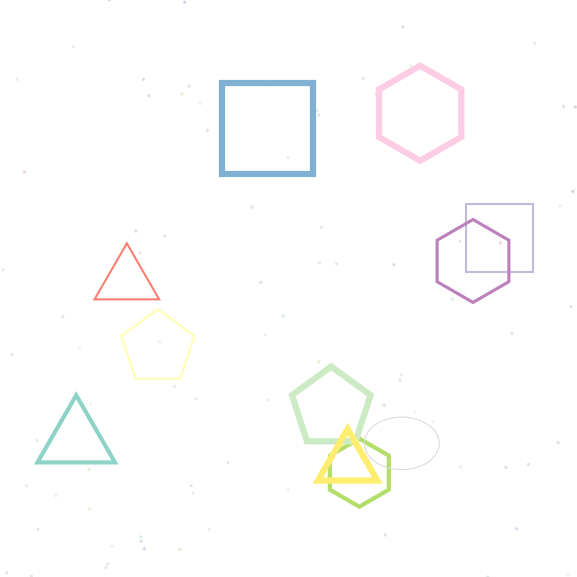[{"shape": "triangle", "thickness": 2, "radius": 0.39, "center": [0.132, 0.237]}, {"shape": "pentagon", "thickness": 1, "radius": 0.33, "center": [0.273, 0.397]}, {"shape": "square", "thickness": 1, "radius": 0.29, "center": [0.865, 0.587]}, {"shape": "triangle", "thickness": 1, "radius": 0.32, "center": [0.22, 0.513]}, {"shape": "square", "thickness": 3, "radius": 0.39, "center": [0.463, 0.776]}, {"shape": "hexagon", "thickness": 2, "radius": 0.29, "center": [0.622, 0.181]}, {"shape": "hexagon", "thickness": 3, "radius": 0.41, "center": [0.728, 0.803]}, {"shape": "oval", "thickness": 0.5, "radius": 0.32, "center": [0.696, 0.231]}, {"shape": "hexagon", "thickness": 1.5, "radius": 0.36, "center": [0.819, 0.547]}, {"shape": "pentagon", "thickness": 3, "radius": 0.36, "center": [0.574, 0.293]}, {"shape": "triangle", "thickness": 3, "radius": 0.3, "center": [0.602, 0.197]}]